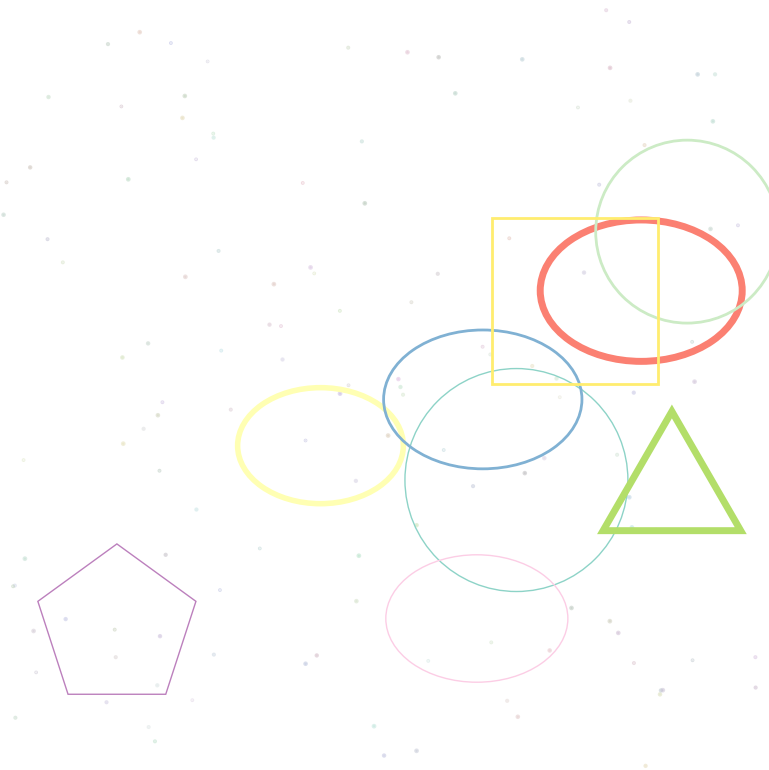[{"shape": "circle", "thickness": 0.5, "radius": 0.72, "center": [0.671, 0.377]}, {"shape": "oval", "thickness": 2, "radius": 0.54, "center": [0.416, 0.421]}, {"shape": "oval", "thickness": 2.5, "radius": 0.66, "center": [0.833, 0.623]}, {"shape": "oval", "thickness": 1, "radius": 0.64, "center": [0.627, 0.481]}, {"shape": "triangle", "thickness": 2.5, "radius": 0.52, "center": [0.873, 0.362]}, {"shape": "oval", "thickness": 0.5, "radius": 0.59, "center": [0.619, 0.197]}, {"shape": "pentagon", "thickness": 0.5, "radius": 0.54, "center": [0.152, 0.186]}, {"shape": "circle", "thickness": 1, "radius": 0.59, "center": [0.892, 0.699]}, {"shape": "square", "thickness": 1, "radius": 0.54, "center": [0.746, 0.609]}]